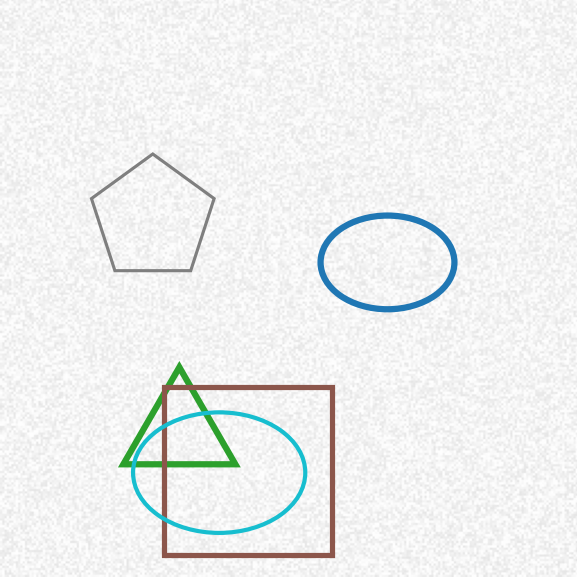[{"shape": "oval", "thickness": 3, "radius": 0.58, "center": [0.671, 0.545]}, {"shape": "triangle", "thickness": 3, "radius": 0.56, "center": [0.311, 0.251]}, {"shape": "square", "thickness": 2.5, "radius": 0.73, "center": [0.43, 0.184]}, {"shape": "pentagon", "thickness": 1.5, "radius": 0.56, "center": [0.265, 0.621]}, {"shape": "oval", "thickness": 2, "radius": 0.75, "center": [0.38, 0.181]}]